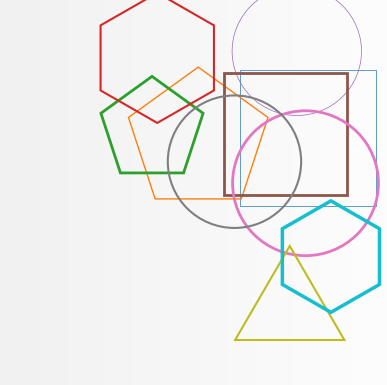[{"shape": "square", "thickness": 0.5, "radius": 0.88, "center": [0.795, 0.642]}, {"shape": "pentagon", "thickness": 1, "radius": 0.95, "center": [0.512, 0.636]}, {"shape": "pentagon", "thickness": 2, "radius": 0.69, "center": [0.392, 0.663]}, {"shape": "hexagon", "thickness": 1.5, "radius": 0.84, "center": [0.406, 0.85]}, {"shape": "circle", "thickness": 0.5, "radius": 0.83, "center": [0.766, 0.867]}, {"shape": "square", "thickness": 2, "radius": 0.79, "center": [0.736, 0.653]}, {"shape": "circle", "thickness": 2, "radius": 0.94, "center": [0.788, 0.524]}, {"shape": "circle", "thickness": 1.5, "radius": 0.86, "center": [0.605, 0.58]}, {"shape": "triangle", "thickness": 1.5, "radius": 0.81, "center": [0.748, 0.198]}, {"shape": "hexagon", "thickness": 2.5, "radius": 0.72, "center": [0.854, 0.334]}]